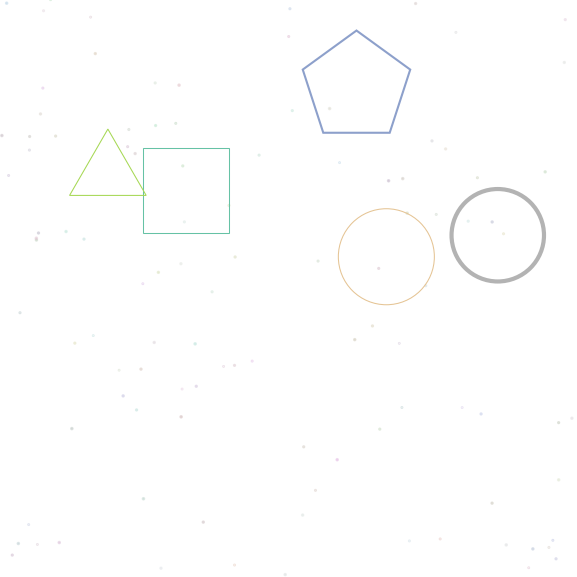[{"shape": "square", "thickness": 0.5, "radius": 0.37, "center": [0.322, 0.669]}, {"shape": "pentagon", "thickness": 1, "radius": 0.49, "center": [0.617, 0.848]}, {"shape": "triangle", "thickness": 0.5, "radius": 0.38, "center": [0.187, 0.699]}, {"shape": "circle", "thickness": 0.5, "radius": 0.42, "center": [0.669, 0.555]}, {"shape": "circle", "thickness": 2, "radius": 0.4, "center": [0.862, 0.592]}]